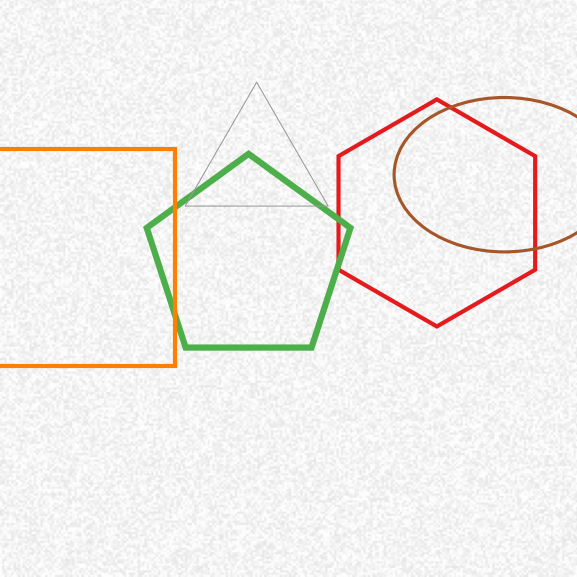[{"shape": "hexagon", "thickness": 2, "radius": 0.98, "center": [0.756, 0.63]}, {"shape": "pentagon", "thickness": 3, "radius": 0.93, "center": [0.43, 0.547]}, {"shape": "square", "thickness": 2, "radius": 0.94, "center": [0.116, 0.553]}, {"shape": "oval", "thickness": 1.5, "radius": 0.95, "center": [0.873, 0.697]}, {"shape": "triangle", "thickness": 0.5, "radius": 0.71, "center": [0.444, 0.714]}]